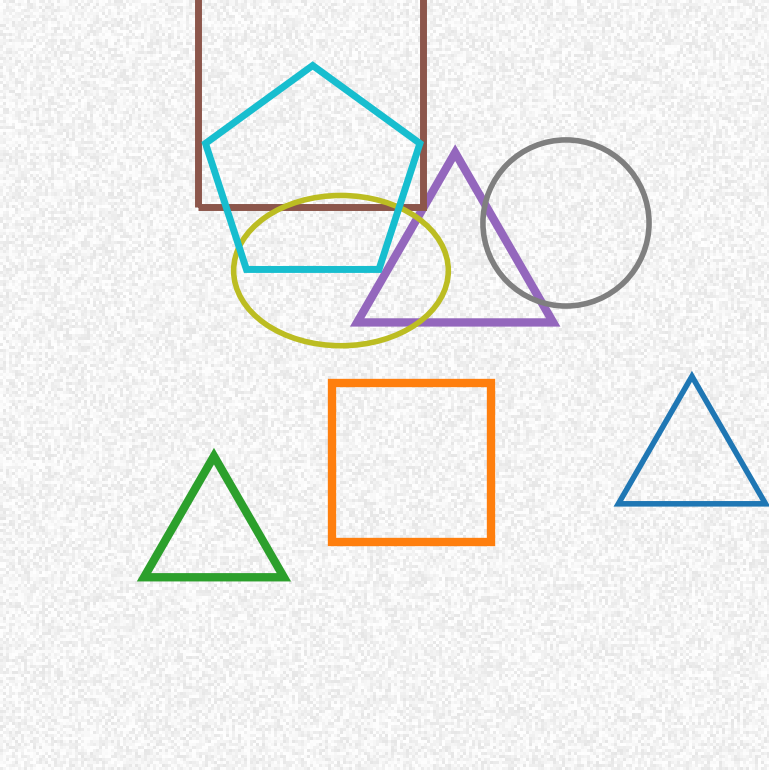[{"shape": "triangle", "thickness": 2, "radius": 0.55, "center": [0.899, 0.401]}, {"shape": "square", "thickness": 3, "radius": 0.51, "center": [0.534, 0.4]}, {"shape": "triangle", "thickness": 3, "radius": 0.52, "center": [0.278, 0.303]}, {"shape": "triangle", "thickness": 3, "radius": 0.74, "center": [0.591, 0.655]}, {"shape": "square", "thickness": 2.5, "radius": 0.73, "center": [0.403, 0.877]}, {"shape": "circle", "thickness": 2, "radius": 0.54, "center": [0.735, 0.71]}, {"shape": "oval", "thickness": 2, "radius": 0.7, "center": [0.443, 0.649]}, {"shape": "pentagon", "thickness": 2.5, "radius": 0.73, "center": [0.406, 0.769]}]